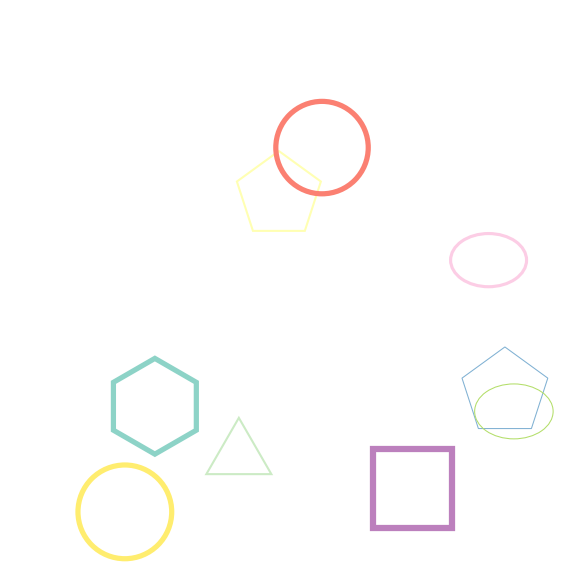[{"shape": "hexagon", "thickness": 2.5, "radius": 0.41, "center": [0.268, 0.296]}, {"shape": "pentagon", "thickness": 1, "radius": 0.38, "center": [0.483, 0.661]}, {"shape": "circle", "thickness": 2.5, "radius": 0.4, "center": [0.558, 0.744]}, {"shape": "pentagon", "thickness": 0.5, "radius": 0.39, "center": [0.874, 0.32]}, {"shape": "oval", "thickness": 0.5, "radius": 0.34, "center": [0.89, 0.287]}, {"shape": "oval", "thickness": 1.5, "radius": 0.33, "center": [0.846, 0.549]}, {"shape": "square", "thickness": 3, "radius": 0.34, "center": [0.714, 0.153]}, {"shape": "triangle", "thickness": 1, "radius": 0.32, "center": [0.414, 0.211]}, {"shape": "circle", "thickness": 2.5, "radius": 0.41, "center": [0.216, 0.113]}]